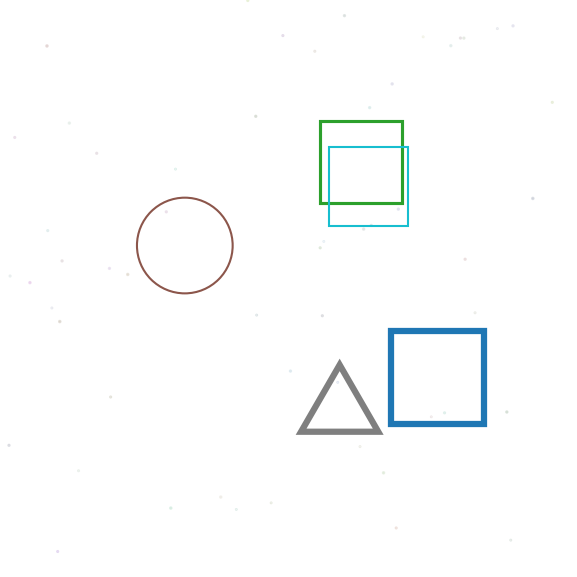[{"shape": "square", "thickness": 3, "radius": 0.4, "center": [0.757, 0.345]}, {"shape": "square", "thickness": 1.5, "radius": 0.36, "center": [0.625, 0.719]}, {"shape": "circle", "thickness": 1, "radius": 0.41, "center": [0.32, 0.574]}, {"shape": "triangle", "thickness": 3, "radius": 0.39, "center": [0.588, 0.29]}, {"shape": "square", "thickness": 1, "radius": 0.34, "center": [0.637, 0.677]}]